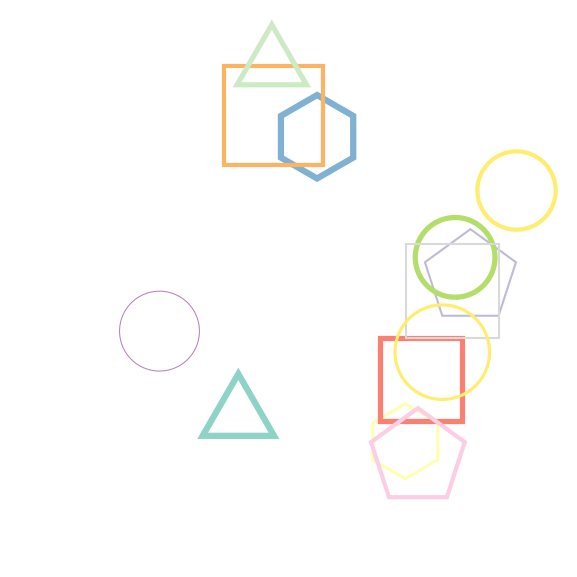[{"shape": "triangle", "thickness": 3, "radius": 0.36, "center": [0.413, 0.28]}, {"shape": "hexagon", "thickness": 1.5, "radius": 0.32, "center": [0.702, 0.235]}, {"shape": "pentagon", "thickness": 1, "radius": 0.41, "center": [0.815, 0.519]}, {"shape": "square", "thickness": 2.5, "radius": 0.36, "center": [0.729, 0.342]}, {"shape": "hexagon", "thickness": 3, "radius": 0.36, "center": [0.549, 0.762]}, {"shape": "square", "thickness": 2, "radius": 0.43, "center": [0.473, 0.799]}, {"shape": "circle", "thickness": 2.5, "radius": 0.35, "center": [0.788, 0.553]}, {"shape": "pentagon", "thickness": 2, "radius": 0.43, "center": [0.724, 0.207]}, {"shape": "square", "thickness": 1, "radius": 0.4, "center": [0.784, 0.495]}, {"shape": "circle", "thickness": 0.5, "radius": 0.35, "center": [0.276, 0.426]}, {"shape": "triangle", "thickness": 2.5, "radius": 0.35, "center": [0.471, 0.887]}, {"shape": "circle", "thickness": 2, "radius": 0.34, "center": [0.894, 0.669]}, {"shape": "circle", "thickness": 1.5, "radius": 0.41, "center": [0.766, 0.389]}]